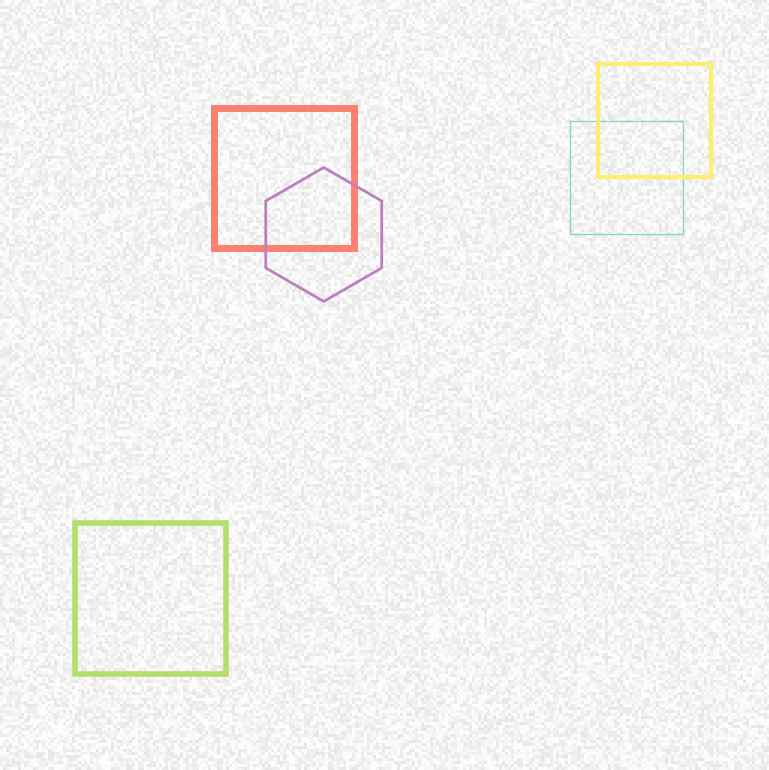[{"shape": "square", "thickness": 0.5, "radius": 0.37, "center": [0.814, 0.77]}, {"shape": "square", "thickness": 2.5, "radius": 0.46, "center": [0.368, 0.769]}, {"shape": "square", "thickness": 2, "radius": 0.49, "center": [0.195, 0.223]}, {"shape": "hexagon", "thickness": 1, "radius": 0.43, "center": [0.42, 0.695]}, {"shape": "square", "thickness": 1.5, "radius": 0.37, "center": [0.85, 0.844]}]